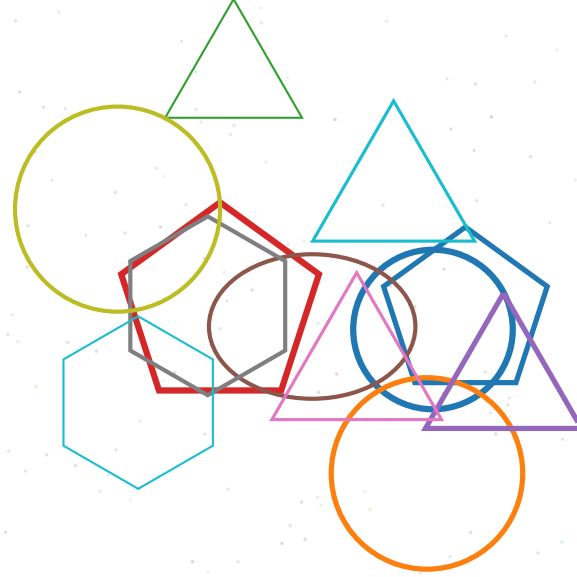[{"shape": "circle", "thickness": 3, "radius": 0.69, "center": [0.75, 0.429]}, {"shape": "pentagon", "thickness": 2.5, "radius": 0.74, "center": [0.806, 0.457]}, {"shape": "circle", "thickness": 2.5, "radius": 0.83, "center": [0.739, 0.179]}, {"shape": "triangle", "thickness": 1, "radius": 0.68, "center": [0.404, 0.864]}, {"shape": "pentagon", "thickness": 3, "radius": 0.9, "center": [0.381, 0.469]}, {"shape": "triangle", "thickness": 2.5, "radius": 0.78, "center": [0.872, 0.335]}, {"shape": "oval", "thickness": 2, "radius": 0.89, "center": [0.541, 0.434]}, {"shape": "triangle", "thickness": 1.5, "radius": 0.85, "center": [0.618, 0.357]}, {"shape": "hexagon", "thickness": 2, "radius": 0.77, "center": [0.36, 0.47]}, {"shape": "circle", "thickness": 2, "radius": 0.89, "center": [0.204, 0.637]}, {"shape": "triangle", "thickness": 1.5, "radius": 0.81, "center": [0.682, 0.663]}, {"shape": "hexagon", "thickness": 1, "radius": 0.75, "center": [0.239, 0.302]}]